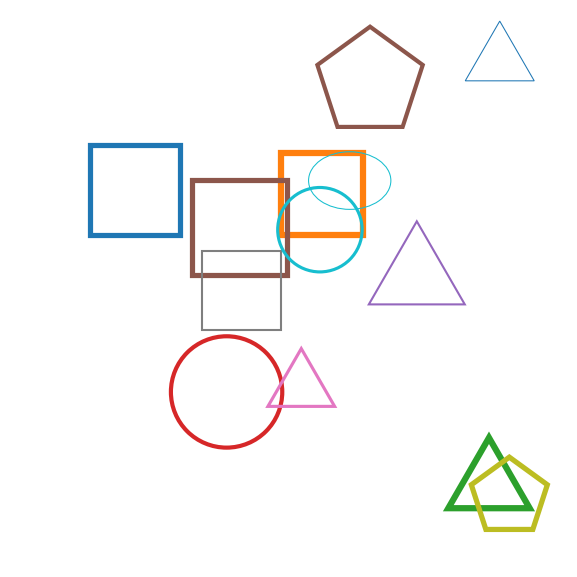[{"shape": "triangle", "thickness": 0.5, "radius": 0.34, "center": [0.865, 0.894]}, {"shape": "square", "thickness": 2.5, "radius": 0.39, "center": [0.234, 0.671]}, {"shape": "square", "thickness": 3, "radius": 0.36, "center": [0.557, 0.663]}, {"shape": "triangle", "thickness": 3, "radius": 0.41, "center": [0.847, 0.16]}, {"shape": "circle", "thickness": 2, "radius": 0.48, "center": [0.392, 0.32]}, {"shape": "triangle", "thickness": 1, "radius": 0.48, "center": [0.722, 0.52]}, {"shape": "pentagon", "thickness": 2, "radius": 0.48, "center": [0.641, 0.857]}, {"shape": "square", "thickness": 2.5, "radius": 0.41, "center": [0.415, 0.606]}, {"shape": "triangle", "thickness": 1.5, "radius": 0.33, "center": [0.522, 0.329]}, {"shape": "square", "thickness": 1, "radius": 0.34, "center": [0.418, 0.497]}, {"shape": "pentagon", "thickness": 2.5, "radius": 0.35, "center": [0.882, 0.138]}, {"shape": "oval", "thickness": 0.5, "radius": 0.36, "center": [0.606, 0.686]}, {"shape": "circle", "thickness": 1.5, "radius": 0.37, "center": [0.554, 0.601]}]